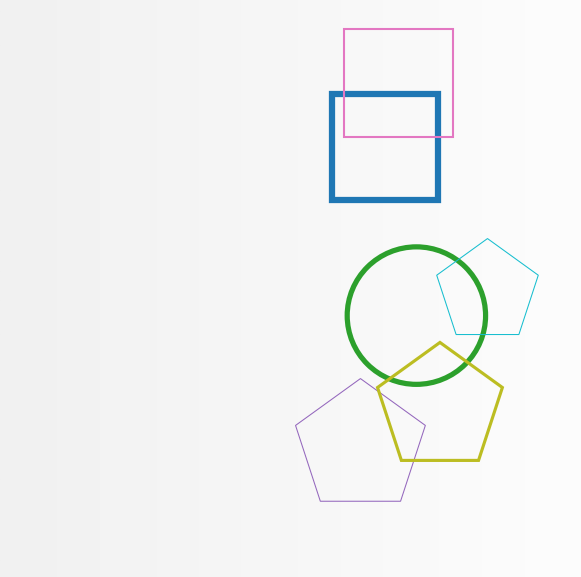[{"shape": "square", "thickness": 3, "radius": 0.46, "center": [0.662, 0.744]}, {"shape": "circle", "thickness": 2.5, "radius": 0.6, "center": [0.716, 0.453]}, {"shape": "pentagon", "thickness": 0.5, "radius": 0.59, "center": [0.62, 0.226]}, {"shape": "square", "thickness": 1, "radius": 0.47, "center": [0.685, 0.855]}, {"shape": "pentagon", "thickness": 1.5, "radius": 0.56, "center": [0.757, 0.293]}, {"shape": "pentagon", "thickness": 0.5, "radius": 0.46, "center": [0.839, 0.494]}]